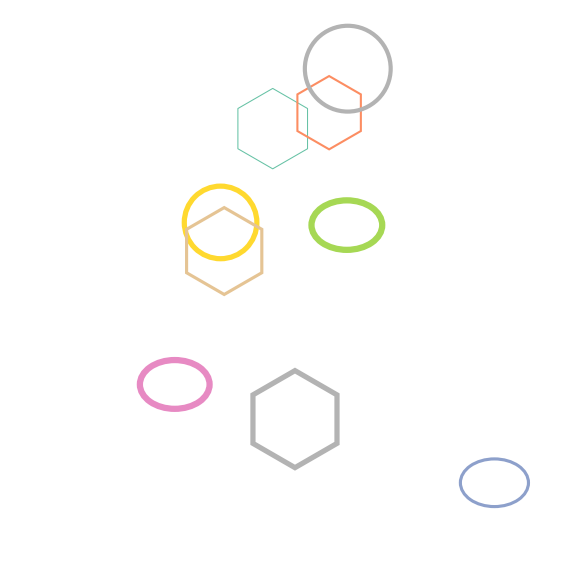[{"shape": "hexagon", "thickness": 0.5, "radius": 0.35, "center": [0.472, 0.776]}, {"shape": "hexagon", "thickness": 1, "radius": 0.32, "center": [0.57, 0.804]}, {"shape": "oval", "thickness": 1.5, "radius": 0.29, "center": [0.856, 0.163]}, {"shape": "oval", "thickness": 3, "radius": 0.3, "center": [0.303, 0.333]}, {"shape": "oval", "thickness": 3, "radius": 0.31, "center": [0.601, 0.609]}, {"shape": "circle", "thickness": 2.5, "radius": 0.31, "center": [0.382, 0.614]}, {"shape": "hexagon", "thickness": 1.5, "radius": 0.38, "center": [0.388, 0.564]}, {"shape": "circle", "thickness": 2, "radius": 0.37, "center": [0.602, 0.88]}, {"shape": "hexagon", "thickness": 2.5, "radius": 0.42, "center": [0.511, 0.273]}]